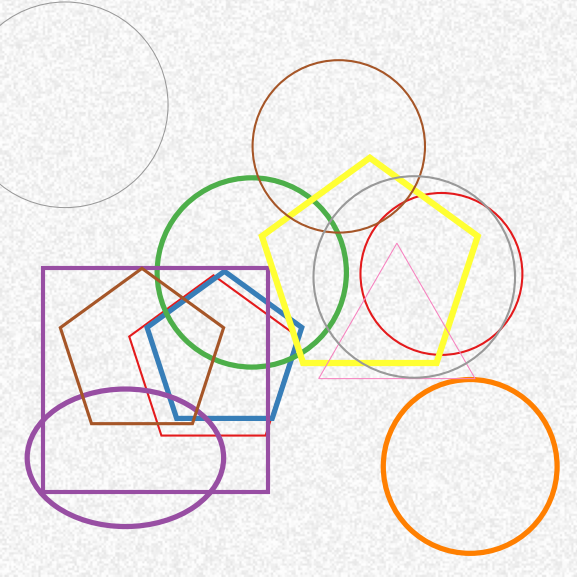[{"shape": "circle", "thickness": 1, "radius": 0.7, "center": [0.764, 0.525]}, {"shape": "pentagon", "thickness": 1, "radius": 0.77, "center": [0.37, 0.369]}, {"shape": "pentagon", "thickness": 2.5, "radius": 0.7, "center": [0.389, 0.389]}, {"shape": "circle", "thickness": 2.5, "radius": 0.82, "center": [0.436, 0.527]}, {"shape": "square", "thickness": 2, "radius": 0.97, "center": [0.269, 0.341]}, {"shape": "oval", "thickness": 2.5, "radius": 0.85, "center": [0.217, 0.206]}, {"shape": "circle", "thickness": 2.5, "radius": 0.75, "center": [0.814, 0.191]}, {"shape": "pentagon", "thickness": 3, "radius": 0.98, "center": [0.64, 0.53]}, {"shape": "pentagon", "thickness": 1.5, "radius": 0.74, "center": [0.246, 0.386]}, {"shape": "circle", "thickness": 1, "radius": 0.75, "center": [0.587, 0.746]}, {"shape": "triangle", "thickness": 0.5, "radius": 0.78, "center": [0.687, 0.422]}, {"shape": "circle", "thickness": 0.5, "radius": 0.89, "center": [0.113, 0.818]}, {"shape": "circle", "thickness": 1, "radius": 0.87, "center": [0.717, 0.52]}]